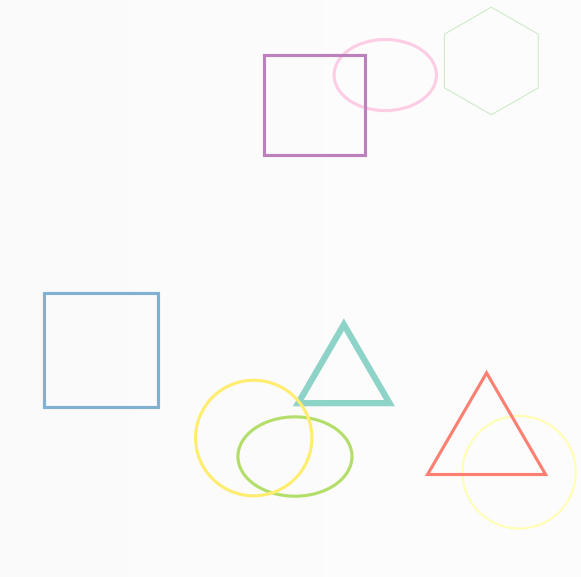[{"shape": "triangle", "thickness": 3, "radius": 0.45, "center": [0.592, 0.346]}, {"shape": "circle", "thickness": 1, "radius": 0.49, "center": [0.893, 0.181]}, {"shape": "triangle", "thickness": 1.5, "radius": 0.59, "center": [0.837, 0.236]}, {"shape": "square", "thickness": 1.5, "radius": 0.49, "center": [0.173, 0.393]}, {"shape": "oval", "thickness": 1.5, "radius": 0.49, "center": [0.507, 0.209]}, {"shape": "oval", "thickness": 1.5, "radius": 0.44, "center": [0.663, 0.869]}, {"shape": "square", "thickness": 1.5, "radius": 0.44, "center": [0.541, 0.817]}, {"shape": "hexagon", "thickness": 0.5, "radius": 0.47, "center": [0.845, 0.893]}, {"shape": "circle", "thickness": 1.5, "radius": 0.5, "center": [0.437, 0.241]}]